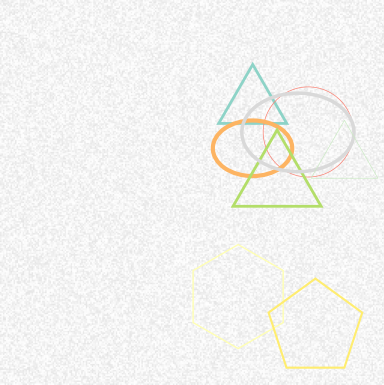[{"shape": "triangle", "thickness": 2, "radius": 0.51, "center": [0.656, 0.73]}, {"shape": "hexagon", "thickness": 1, "radius": 0.68, "center": [0.619, 0.23]}, {"shape": "circle", "thickness": 0.5, "radius": 0.59, "center": [0.801, 0.657]}, {"shape": "oval", "thickness": 3, "radius": 0.52, "center": [0.656, 0.615]}, {"shape": "triangle", "thickness": 2, "radius": 0.66, "center": [0.72, 0.53]}, {"shape": "oval", "thickness": 2.5, "radius": 0.73, "center": [0.774, 0.656]}, {"shape": "triangle", "thickness": 0.5, "radius": 0.5, "center": [0.895, 0.587]}, {"shape": "pentagon", "thickness": 1.5, "radius": 0.64, "center": [0.819, 0.148]}]